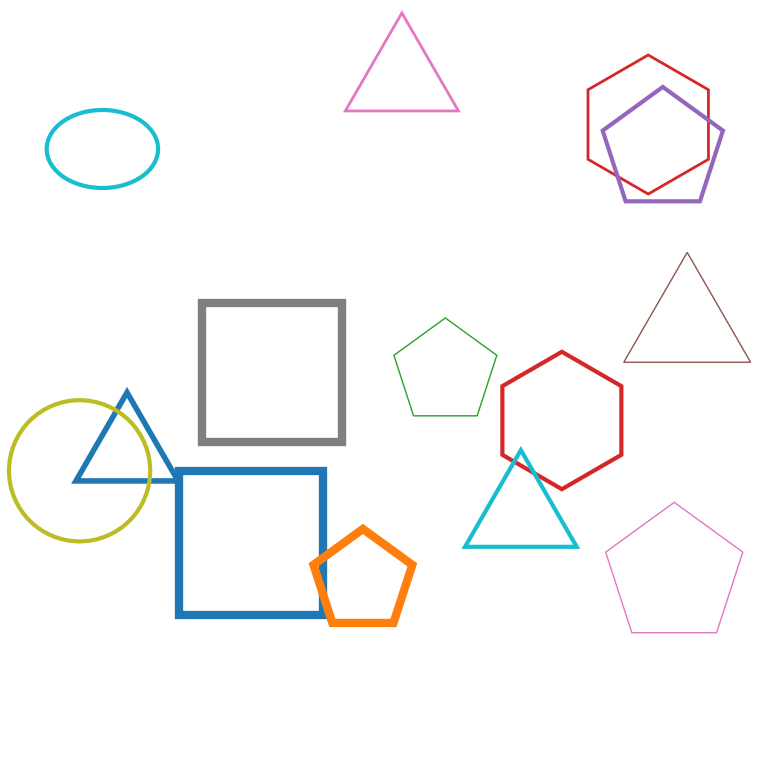[{"shape": "triangle", "thickness": 2, "radius": 0.38, "center": [0.165, 0.414]}, {"shape": "square", "thickness": 3, "radius": 0.47, "center": [0.326, 0.295]}, {"shape": "pentagon", "thickness": 3, "radius": 0.34, "center": [0.471, 0.246]}, {"shape": "pentagon", "thickness": 0.5, "radius": 0.35, "center": [0.578, 0.517]}, {"shape": "hexagon", "thickness": 1.5, "radius": 0.45, "center": [0.73, 0.454]}, {"shape": "hexagon", "thickness": 1, "radius": 0.45, "center": [0.842, 0.838]}, {"shape": "pentagon", "thickness": 1.5, "radius": 0.41, "center": [0.861, 0.805]}, {"shape": "triangle", "thickness": 0.5, "radius": 0.48, "center": [0.892, 0.577]}, {"shape": "triangle", "thickness": 1, "radius": 0.42, "center": [0.522, 0.898]}, {"shape": "pentagon", "thickness": 0.5, "radius": 0.47, "center": [0.876, 0.254]}, {"shape": "square", "thickness": 3, "radius": 0.45, "center": [0.353, 0.516]}, {"shape": "circle", "thickness": 1.5, "radius": 0.46, "center": [0.103, 0.389]}, {"shape": "triangle", "thickness": 1.5, "radius": 0.42, "center": [0.676, 0.332]}, {"shape": "oval", "thickness": 1.5, "radius": 0.36, "center": [0.133, 0.806]}]